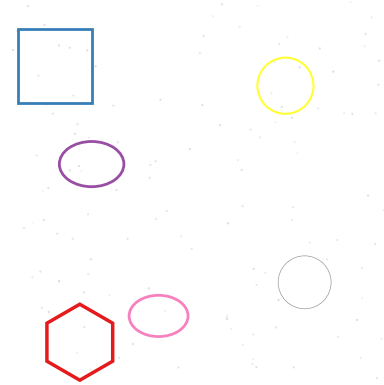[{"shape": "hexagon", "thickness": 2.5, "radius": 0.49, "center": [0.207, 0.111]}, {"shape": "square", "thickness": 2, "radius": 0.49, "center": [0.143, 0.829]}, {"shape": "oval", "thickness": 2, "radius": 0.42, "center": [0.238, 0.574]}, {"shape": "circle", "thickness": 1.5, "radius": 0.36, "center": [0.741, 0.777]}, {"shape": "oval", "thickness": 2, "radius": 0.38, "center": [0.412, 0.179]}, {"shape": "circle", "thickness": 0.5, "radius": 0.34, "center": [0.791, 0.267]}]